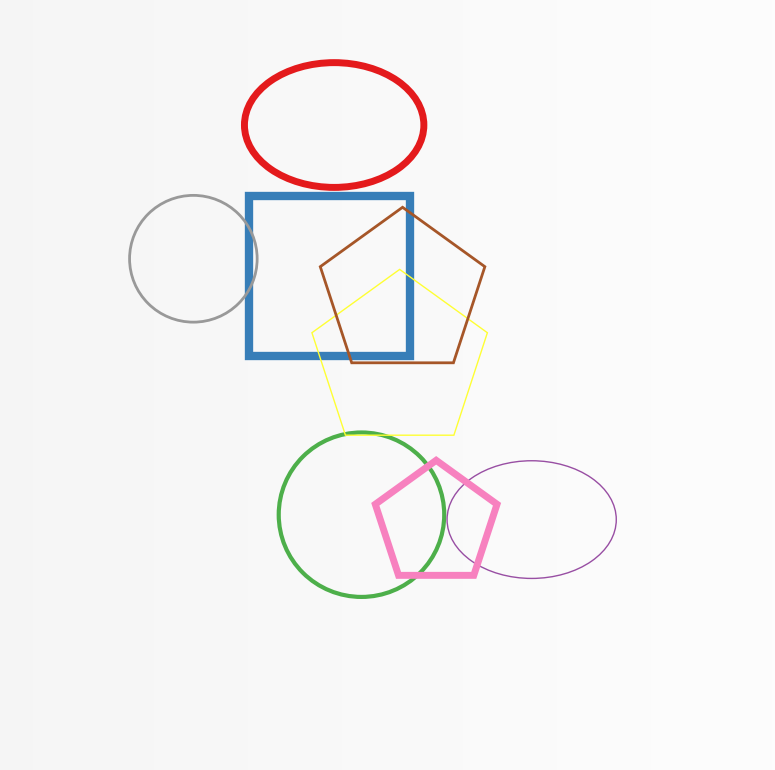[{"shape": "oval", "thickness": 2.5, "radius": 0.58, "center": [0.431, 0.838]}, {"shape": "square", "thickness": 3, "radius": 0.52, "center": [0.425, 0.641]}, {"shape": "circle", "thickness": 1.5, "radius": 0.53, "center": [0.466, 0.332]}, {"shape": "oval", "thickness": 0.5, "radius": 0.55, "center": [0.686, 0.325]}, {"shape": "pentagon", "thickness": 0.5, "radius": 0.6, "center": [0.516, 0.531]}, {"shape": "pentagon", "thickness": 1, "radius": 0.56, "center": [0.519, 0.619]}, {"shape": "pentagon", "thickness": 2.5, "radius": 0.41, "center": [0.563, 0.32]}, {"shape": "circle", "thickness": 1, "radius": 0.41, "center": [0.249, 0.664]}]